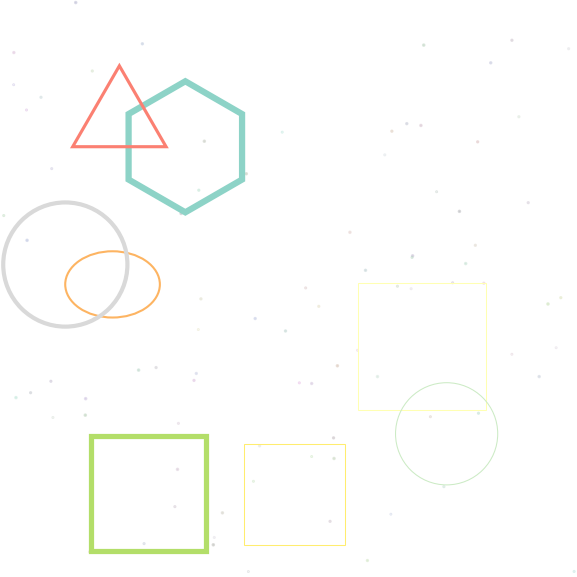[{"shape": "hexagon", "thickness": 3, "radius": 0.57, "center": [0.321, 0.745]}, {"shape": "square", "thickness": 0.5, "radius": 0.55, "center": [0.731, 0.399]}, {"shape": "triangle", "thickness": 1.5, "radius": 0.47, "center": [0.207, 0.792]}, {"shape": "oval", "thickness": 1, "radius": 0.41, "center": [0.195, 0.507]}, {"shape": "square", "thickness": 2.5, "radius": 0.5, "center": [0.257, 0.144]}, {"shape": "circle", "thickness": 2, "radius": 0.54, "center": [0.113, 0.541]}, {"shape": "circle", "thickness": 0.5, "radius": 0.44, "center": [0.773, 0.248]}, {"shape": "square", "thickness": 0.5, "radius": 0.44, "center": [0.51, 0.143]}]